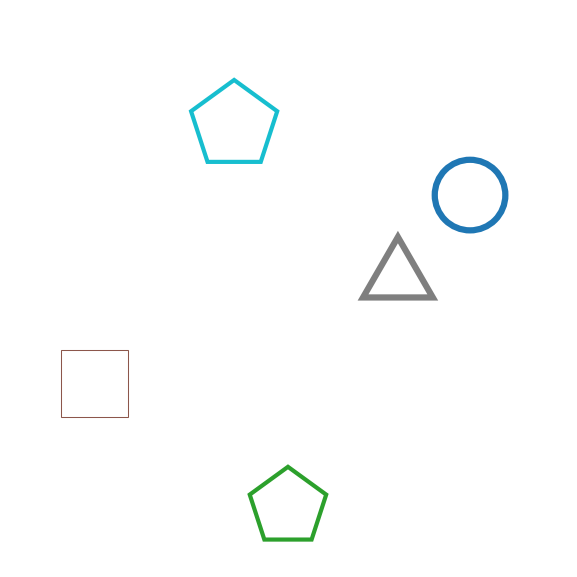[{"shape": "circle", "thickness": 3, "radius": 0.31, "center": [0.814, 0.661]}, {"shape": "pentagon", "thickness": 2, "radius": 0.35, "center": [0.499, 0.121]}, {"shape": "square", "thickness": 0.5, "radius": 0.29, "center": [0.164, 0.335]}, {"shape": "triangle", "thickness": 3, "radius": 0.35, "center": [0.689, 0.519]}, {"shape": "pentagon", "thickness": 2, "radius": 0.39, "center": [0.405, 0.782]}]